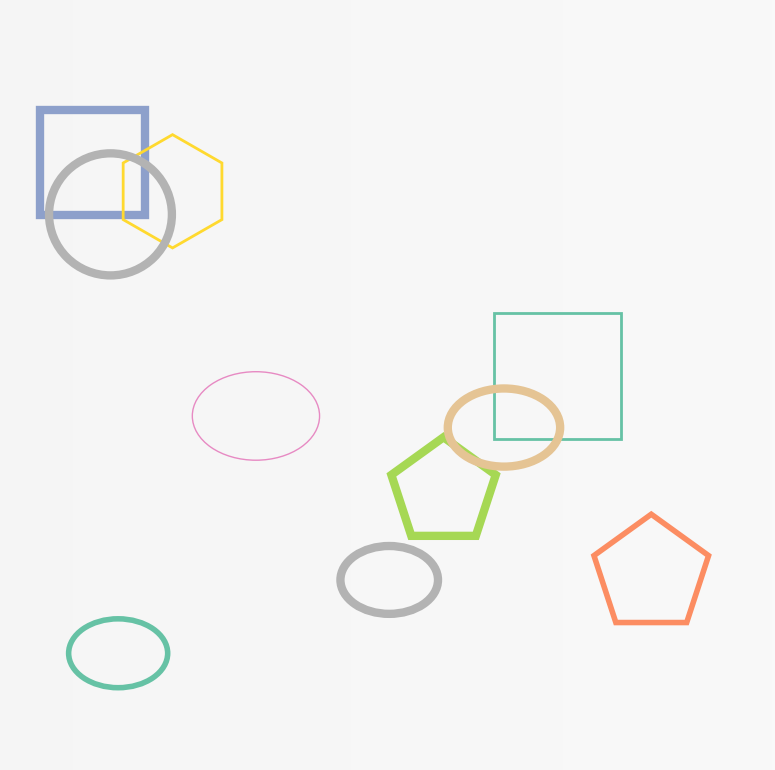[{"shape": "oval", "thickness": 2, "radius": 0.32, "center": [0.152, 0.152]}, {"shape": "square", "thickness": 1, "radius": 0.41, "center": [0.719, 0.511]}, {"shape": "pentagon", "thickness": 2, "radius": 0.39, "center": [0.84, 0.254]}, {"shape": "square", "thickness": 3, "radius": 0.34, "center": [0.12, 0.789]}, {"shape": "oval", "thickness": 0.5, "radius": 0.41, "center": [0.33, 0.46]}, {"shape": "pentagon", "thickness": 3, "radius": 0.35, "center": [0.572, 0.361]}, {"shape": "hexagon", "thickness": 1, "radius": 0.37, "center": [0.223, 0.752]}, {"shape": "oval", "thickness": 3, "radius": 0.36, "center": [0.65, 0.445]}, {"shape": "circle", "thickness": 3, "radius": 0.4, "center": [0.143, 0.722]}, {"shape": "oval", "thickness": 3, "radius": 0.31, "center": [0.502, 0.247]}]